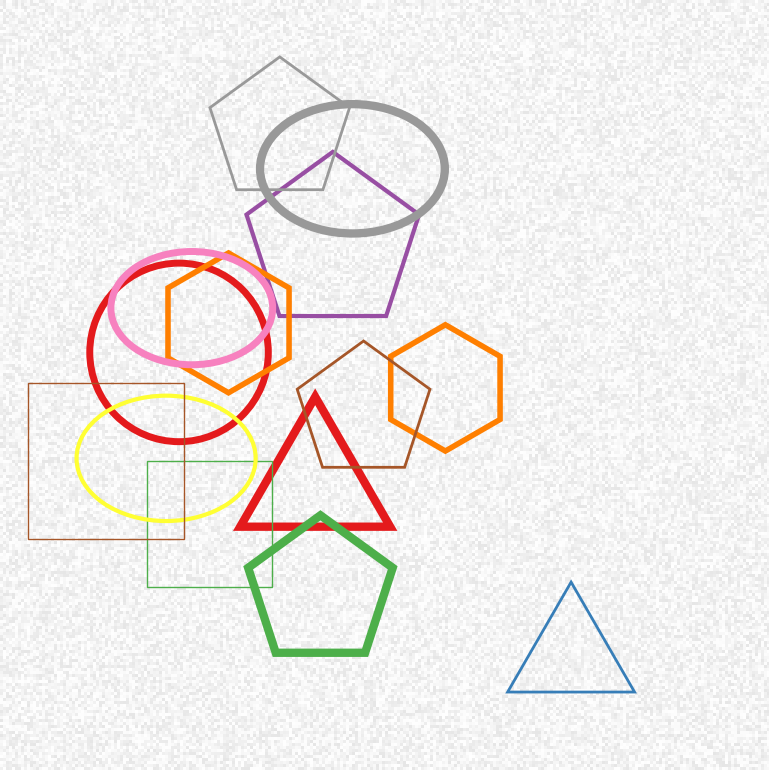[{"shape": "circle", "thickness": 2.5, "radius": 0.58, "center": [0.233, 0.542]}, {"shape": "triangle", "thickness": 3, "radius": 0.56, "center": [0.409, 0.372]}, {"shape": "triangle", "thickness": 1, "radius": 0.48, "center": [0.742, 0.149]}, {"shape": "pentagon", "thickness": 3, "radius": 0.49, "center": [0.416, 0.232]}, {"shape": "square", "thickness": 0.5, "radius": 0.41, "center": [0.272, 0.319]}, {"shape": "pentagon", "thickness": 1.5, "radius": 0.59, "center": [0.432, 0.685]}, {"shape": "hexagon", "thickness": 2, "radius": 0.41, "center": [0.578, 0.496]}, {"shape": "hexagon", "thickness": 2, "radius": 0.45, "center": [0.297, 0.581]}, {"shape": "oval", "thickness": 1.5, "radius": 0.58, "center": [0.216, 0.405]}, {"shape": "pentagon", "thickness": 1, "radius": 0.45, "center": [0.472, 0.466]}, {"shape": "square", "thickness": 0.5, "radius": 0.51, "center": [0.138, 0.402]}, {"shape": "oval", "thickness": 2.5, "radius": 0.53, "center": [0.249, 0.6]}, {"shape": "oval", "thickness": 3, "radius": 0.6, "center": [0.458, 0.781]}, {"shape": "pentagon", "thickness": 1, "radius": 0.48, "center": [0.363, 0.831]}]